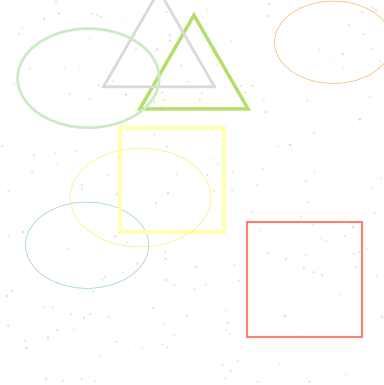[{"shape": "oval", "thickness": 0.5, "radius": 0.8, "center": [0.226, 0.363]}, {"shape": "square", "thickness": 3, "radius": 0.67, "center": [0.446, 0.531]}, {"shape": "square", "thickness": 1.5, "radius": 0.75, "center": [0.79, 0.274]}, {"shape": "oval", "thickness": 0.5, "radius": 0.76, "center": [0.866, 0.89]}, {"shape": "triangle", "thickness": 2.5, "radius": 0.81, "center": [0.504, 0.798]}, {"shape": "triangle", "thickness": 2, "radius": 0.83, "center": [0.413, 0.858]}, {"shape": "oval", "thickness": 2, "radius": 0.92, "center": [0.23, 0.797]}, {"shape": "oval", "thickness": 0.5, "radius": 0.91, "center": [0.365, 0.487]}]